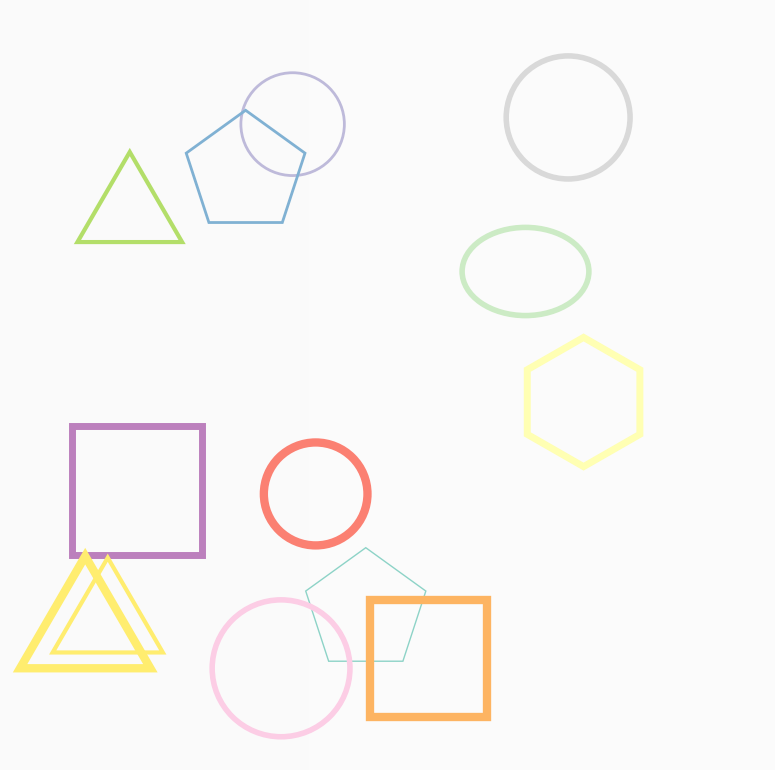[{"shape": "pentagon", "thickness": 0.5, "radius": 0.41, "center": [0.472, 0.207]}, {"shape": "hexagon", "thickness": 2.5, "radius": 0.42, "center": [0.753, 0.478]}, {"shape": "circle", "thickness": 1, "radius": 0.33, "center": [0.378, 0.839]}, {"shape": "circle", "thickness": 3, "radius": 0.33, "center": [0.407, 0.359]}, {"shape": "pentagon", "thickness": 1, "radius": 0.4, "center": [0.317, 0.776]}, {"shape": "square", "thickness": 3, "radius": 0.38, "center": [0.553, 0.145]}, {"shape": "triangle", "thickness": 1.5, "radius": 0.39, "center": [0.167, 0.725]}, {"shape": "circle", "thickness": 2, "radius": 0.44, "center": [0.363, 0.132]}, {"shape": "circle", "thickness": 2, "radius": 0.4, "center": [0.733, 0.847]}, {"shape": "square", "thickness": 2.5, "radius": 0.42, "center": [0.177, 0.363]}, {"shape": "oval", "thickness": 2, "radius": 0.41, "center": [0.678, 0.647]}, {"shape": "triangle", "thickness": 1.5, "radius": 0.41, "center": [0.139, 0.194]}, {"shape": "triangle", "thickness": 3, "radius": 0.49, "center": [0.11, 0.181]}]